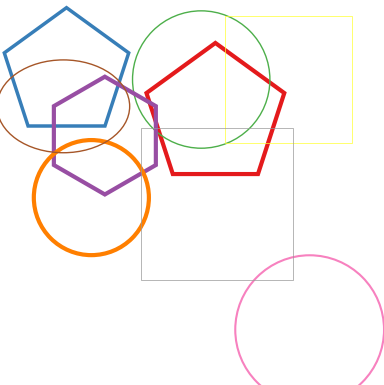[{"shape": "pentagon", "thickness": 3, "radius": 0.94, "center": [0.559, 0.7]}, {"shape": "pentagon", "thickness": 2.5, "radius": 0.85, "center": [0.173, 0.81]}, {"shape": "circle", "thickness": 1, "radius": 0.89, "center": [0.523, 0.793]}, {"shape": "hexagon", "thickness": 3, "radius": 0.76, "center": [0.272, 0.648]}, {"shape": "circle", "thickness": 3, "radius": 0.75, "center": [0.237, 0.487]}, {"shape": "square", "thickness": 0.5, "radius": 0.83, "center": [0.75, 0.793]}, {"shape": "oval", "thickness": 1, "radius": 0.86, "center": [0.165, 0.724]}, {"shape": "circle", "thickness": 1.5, "radius": 0.97, "center": [0.804, 0.144]}, {"shape": "square", "thickness": 0.5, "radius": 0.99, "center": [0.564, 0.47]}]